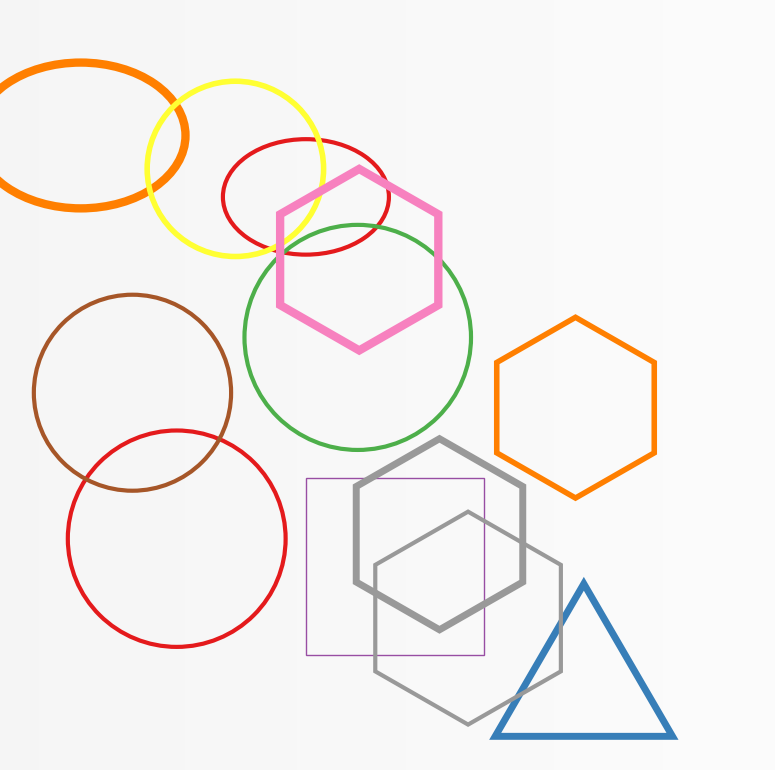[{"shape": "circle", "thickness": 1.5, "radius": 0.7, "center": [0.228, 0.3]}, {"shape": "oval", "thickness": 1.5, "radius": 0.54, "center": [0.395, 0.744]}, {"shape": "triangle", "thickness": 2.5, "radius": 0.66, "center": [0.753, 0.11]}, {"shape": "circle", "thickness": 1.5, "radius": 0.73, "center": [0.462, 0.562]}, {"shape": "square", "thickness": 0.5, "radius": 0.57, "center": [0.509, 0.264]}, {"shape": "oval", "thickness": 3, "radius": 0.68, "center": [0.104, 0.824]}, {"shape": "hexagon", "thickness": 2, "radius": 0.59, "center": [0.743, 0.471]}, {"shape": "circle", "thickness": 2, "radius": 0.57, "center": [0.304, 0.781]}, {"shape": "circle", "thickness": 1.5, "radius": 0.64, "center": [0.171, 0.49]}, {"shape": "hexagon", "thickness": 3, "radius": 0.59, "center": [0.464, 0.663]}, {"shape": "hexagon", "thickness": 2.5, "radius": 0.62, "center": [0.567, 0.306]}, {"shape": "hexagon", "thickness": 1.5, "radius": 0.69, "center": [0.604, 0.197]}]